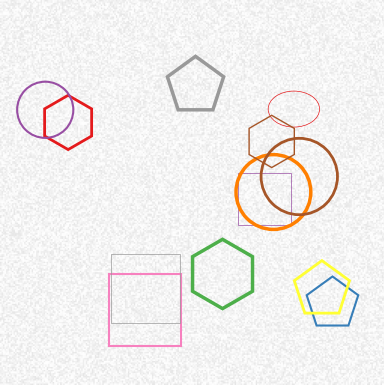[{"shape": "oval", "thickness": 0.5, "radius": 0.33, "center": [0.763, 0.717]}, {"shape": "hexagon", "thickness": 2, "radius": 0.35, "center": [0.177, 0.682]}, {"shape": "pentagon", "thickness": 1.5, "radius": 0.35, "center": [0.864, 0.211]}, {"shape": "hexagon", "thickness": 2.5, "radius": 0.45, "center": [0.578, 0.288]}, {"shape": "circle", "thickness": 1.5, "radius": 0.36, "center": [0.117, 0.715]}, {"shape": "square", "thickness": 0.5, "radius": 0.34, "center": [0.687, 0.483]}, {"shape": "circle", "thickness": 2.5, "radius": 0.49, "center": [0.71, 0.501]}, {"shape": "pentagon", "thickness": 2, "radius": 0.38, "center": [0.836, 0.248]}, {"shape": "hexagon", "thickness": 1, "radius": 0.34, "center": [0.706, 0.633]}, {"shape": "circle", "thickness": 2, "radius": 0.5, "center": [0.777, 0.542]}, {"shape": "square", "thickness": 1.5, "radius": 0.47, "center": [0.376, 0.194]}, {"shape": "pentagon", "thickness": 2.5, "radius": 0.38, "center": [0.508, 0.777]}, {"shape": "square", "thickness": 0.5, "radius": 0.45, "center": [0.377, 0.251]}]